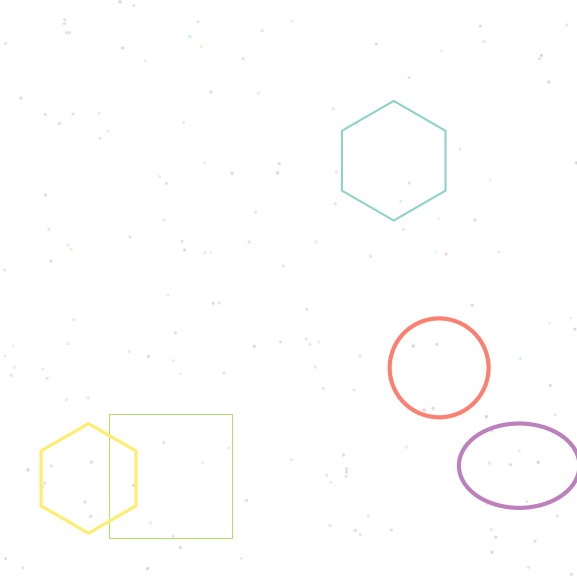[{"shape": "hexagon", "thickness": 1, "radius": 0.52, "center": [0.682, 0.721]}, {"shape": "circle", "thickness": 2, "radius": 0.43, "center": [0.76, 0.362]}, {"shape": "square", "thickness": 0.5, "radius": 0.53, "center": [0.296, 0.175]}, {"shape": "oval", "thickness": 2, "radius": 0.52, "center": [0.899, 0.193]}, {"shape": "hexagon", "thickness": 1.5, "radius": 0.47, "center": [0.153, 0.171]}]